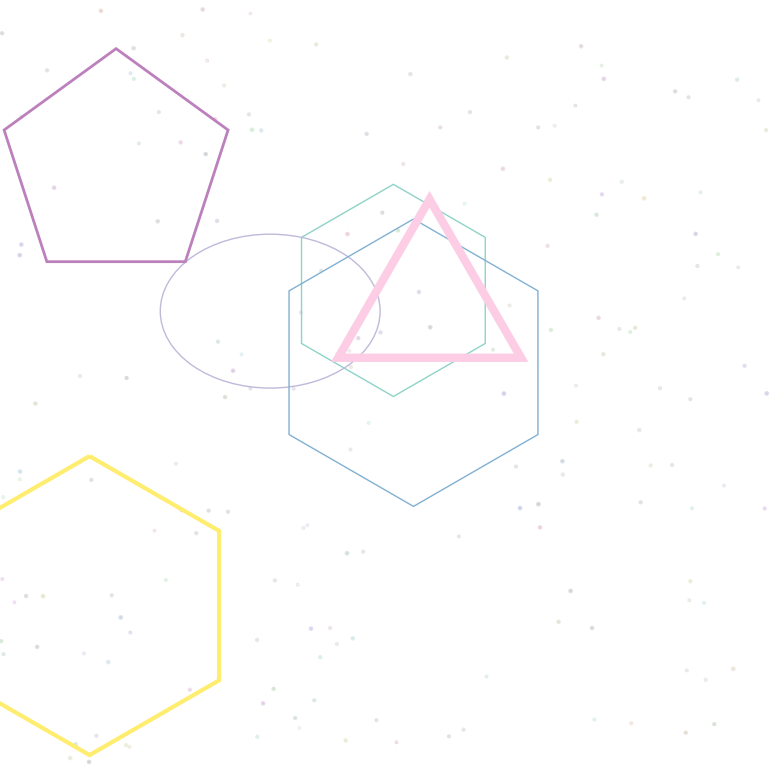[{"shape": "hexagon", "thickness": 0.5, "radius": 0.69, "center": [0.511, 0.623]}, {"shape": "oval", "thickness": 0.5, "radius": 0.71, "center": [0.351, 0.596]}, {"shape": "hexagon", "thickness": 0.5, "radius": 0.93, "center": [0.537, 0.529]}, {"shape": "triangle", "thickness": 3, "radius": 0.69, "center": [0.558, 0.604]}, {"shape": "pentagon", "thickness": 1, "radius": 0.76, "center": [0.151, 0.784]}, {"shape": "hexagon", "thickness": 1.5, "radius": 0.97, "center": [0.116, 0.213]}]